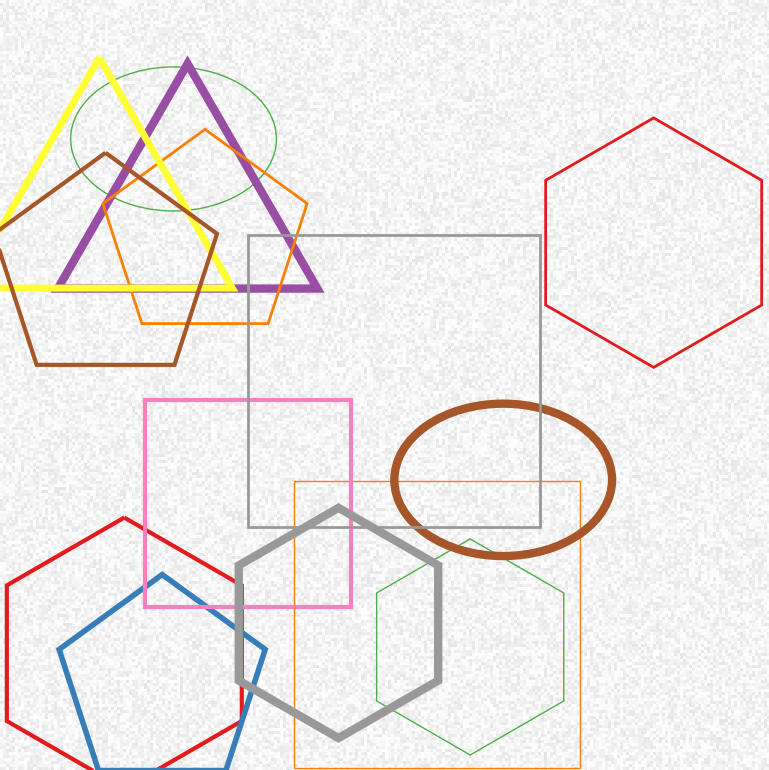[{"shape": "hexagon", "thickness": 1.5, "radius": 0.88, "center": [0.161, 0.152]}, {"shape": "hexagon", "thickness": 1, "radius": 0.81, "center": [0.849, 0.685]}, {"shape": "pentagon", "thickness": 2, "radius": 0.7, "center": [0.211, 0.113]}, {"shape": "hexagon", "thickness": 0.5, "radius": 0.7, "center": [0.611, 0.16]}, {"shape": "oval", "thickness": 0.5, "radius": 0.67, "center": [0.225, 0.82]}, {"shape": "triangle", "thickness": 3, "radius": 0.97, "center": [0.244, 0.723]}, {"shape": "square", "thickness": 0.5, "radius": 0.93, "center": [0.567, 0.189]}, {"shape": "pentagon", "thickness": 1, "radius": 0.7, "center": [0.266, 0.693]}, {"shape": "triangle", "thickness": 2.5, "radius": 1.0, "center": [0.129, 0.726]}, {"shape": "pentagon", "thickness": 1.5, "radius": 0.76, "center": [0.137, 0.649]}, {"shape": "oval", "thickness": 3, "radius": 0.71, "center": [0.653, 0.377]}, {"shape": "square", "thickness": 1.5, "radius": 0.67, "center": [0.322, 0.346]}, {"shape": "hexagon", "thickness": 3, "radius": 0.75, "center": [0.44, 0.191]}, {"shape": "square", "thickness": 1, "radius": 0.95, "center": [0.512, 0.505]}]